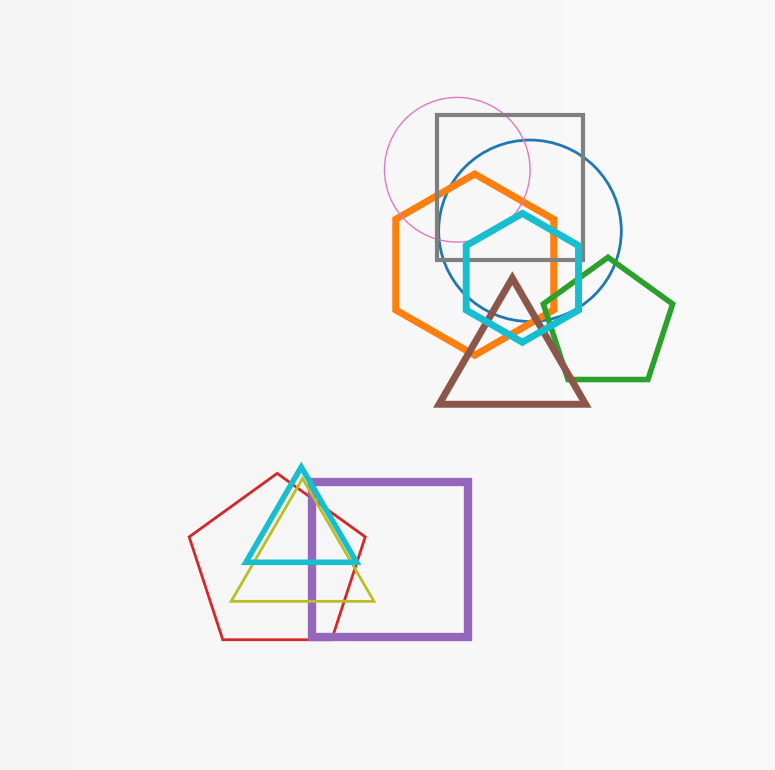[{"shape": "circle", "thickness": 1, "radius": 0.59, "center": [0.684, 0.7]}, {"shape": "hexagon", "thickness": 2.5, "radius": 0.59, "center": [0.613, 0.656]}, {"shape": "pentagon", "thickness": 2, "radius": 0.44, "center": [0.785, 0.578]}, {"shape": "pentagon", "thickness": 1, "radius": 0.6, "center": [0.358, 0.266]}, {"shape": "square", "thickness": 3, "radius": 0.5, "center": [0.503, 0.273]}, {"shape": "triangle", "thickness": 2.5, "radius": 0.55, "center": [0.661, 0.53]}, {"shape": "circle", "thickness": 0.5, "radius": 0.47, "center": [0.59, 0.78]}, {"shape": "square", "thickness": 1.5, "radius": 0.47, "center": [0.658, 0.756]}, {"shape": "triangle", "thickness": 1, "radius": 0.53, "center": [0.39, 0.272]}, {"shape": "hexagon", "thickness": 2.5, "radius": 0.42, "center": [0.674, 0.639]}, {"shape": "triangle", "thickness": 2, "radius": 0.41, "center": [0.389, 0.311]}]